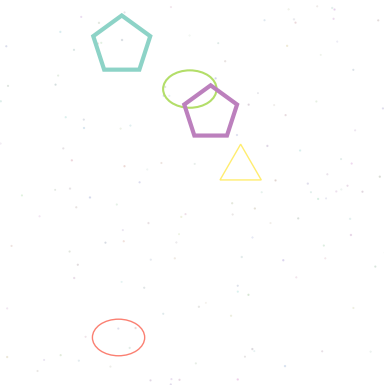[{"shape": "pentagon", "thickness": 3, "radius": 0.39, "center": [0.316, 0.882]}, {"shape": "oval", "thickness": 1, "radius": 0.34, "center": [0.308, 0.123]}, {"shape": "oval", "thickness": 1.5, "radius": 0.35, "center": [0.493, 0.769]}, {"shape": "pentagon", "thickness": 3, "radius": 0.36, "center": [0.547, 0.706]}, {"shape": "triangle", "thickness": 1, "radius": 0.31, "center": [0.625, 0.564]}]